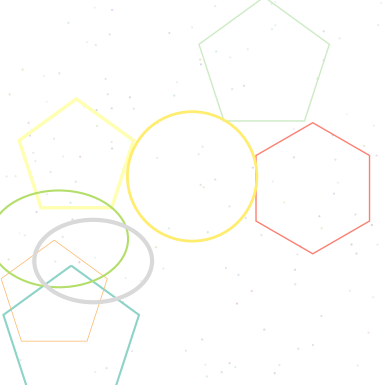[{"shape": "pentagon", "thickness": 1.5, "radius": 0.93, "center": [0.185, 0.125]}, {"shape": "pentagon", "thickness": 2.5, "radius": 0.78, "center": [0.198, 0.587]}, {"shape": "hexagon", "thickness": 1, "radius": 0.85, "center": [0.812, 0.511]}, {"shape": "pentagon", "thickness": 0.5, "radius": 0.73, "center": [0.141, 0.231]}, {"shape": "oval", "thickness": 1.5, "radius": 0.9, "center": [0.153, 0.38]}, {"shape": "oval", "thickness": 3, "radius": 0.76, "center": [0.242, 0.322]}, {"shape": "pentagon", "thickness": 1, "radius": 0.89, "center": [0.686, 0.83]}, {"shape": "circle", "thickness": 2, "radius": 0.84, "center": [0.499, 0.542]}]